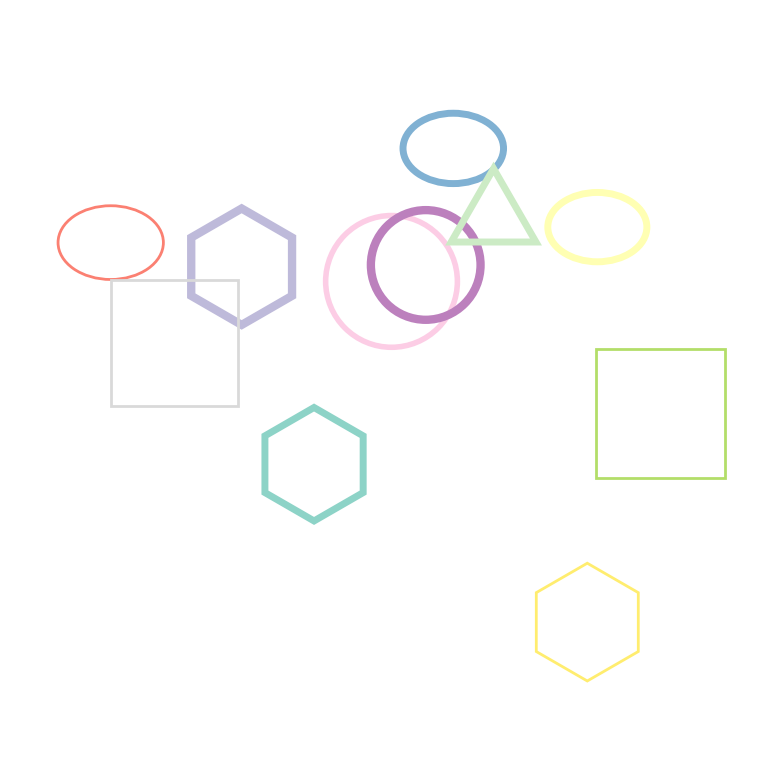[{"shape": "hexagon", "thickness": 2.5, "radius": 0.37, "center": [0.408, 0.397]}, {"shape": "oval", "thickness": 2.5, "radius": 0.32, "center": [0.776, 0.705]}, {"shape": "hexagon", "thickness": 3, "radius": 0.38, "center": [0.314, 0.654]}, {"shape": "oval", "thickness": 1, "radius": 0.34, "center": [0.144, 0.685]}, {"shape": "oval", "thickness": 2.5, "radius": 0.33, "center": [0.589, 0.807]}, {"shape": "square", "thickness": 1, "radius": 0.42, "center": [0.858, 0.463]}, {"shape": "circle", "thickness": 2, "radius": 0.43, "center": [0.508, 0.635]}, {"shape": "square", "thickness": 1, "radius": 0.41, "center": [0.227, 0.555]}, {"shape": "circle", "thickness": 3, "radius": 0.36, "center": [0.553, 0.656]}, {"shape": "triangle", "thickness": 2.5, "radius": 0.32, "center": [0.641, 0.717]}, {"shape": "hexagon", "thickness": 1, "radius": 0.38, "center": [0.763, 0.192]}]